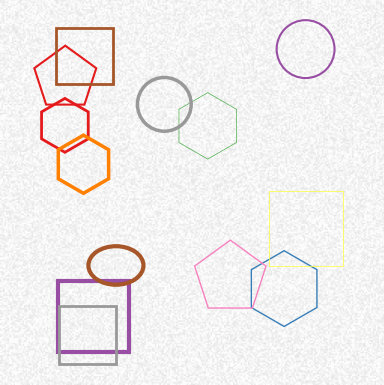[{"shape": "pentagon", "thickness": 1.5, "radius": 0.42, "center": [0.17, 0.797]}, {"shape": "hexagon", "thickness": 2, "radius": 0.35, "center": [0.169, 0.674]}, {"shape": "hexagon", "thickness": 1, "radius": 0.49, "center": [0.738, 0.25]}, {"shape": "hexagon", "thickness": 0.5, "radius": 0.43, "center": [0.54, 0.673]}, {"shape": "square", "thickness": 3, "radius": 0.46, "center": [0.243, 0.179]}, {"shape": "circle", "thickness": 1.5, "radius": 0.38, "center": [0.794, 0.872]}, {"shape": "hexagon", "thickness": 2.5, "radius": 0.38, "center": [0.217, 0.573]}, {"shape": "square", "thickness": 0.5, "radius": 0.49, "center": [0.795, 0.406]}, {"shape": "square", "thickness": 2, "radius": 0.37, "center": [0.219, 0.855]}, {"shape": "oval", "thickness": 3, "radius": 0.36, "center": [0.301, 0.31]}, {"shape": "pentagon", "thickness": 1, "radius": 0.49, "center": [0.598, 0.279]}, {"shape": "square", "thickness": 2, "radius": 0.37, "center": [0.227, 0.13]}, {"shape": "circle", "thickness": 2.5, "radius": 0.35, "center": [0.427, 0.729]}]